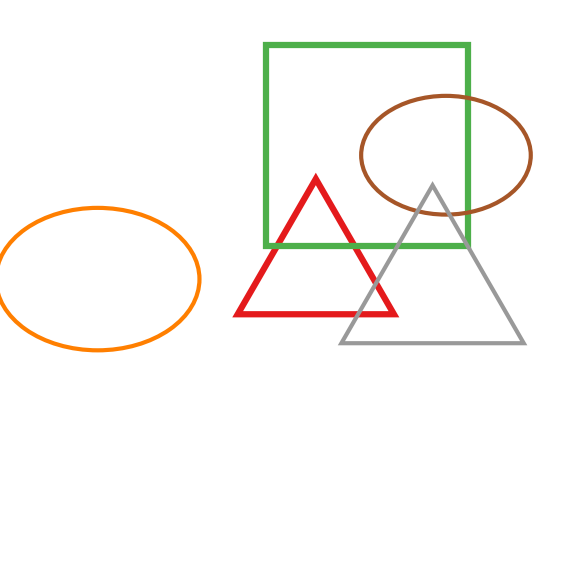[{"shape": "triangle", "thickness": 3, "radius": 0.78, "center": [0.547, 0.533]}, {"shape": "square", "thickness": 3, "radius": 0.87, "center": [0.635, 0.747]}, {"shape": "oval", "thickness": 2, "radius": 0.88, "center": [0.169, 0.516]}, {"shape": "oval", "thickness": 2, "radius": 0.73, "center": [0.772, 0.73]}, {"shape": "triangle", "thickness": 2, "radius": 0.91, "center": [0.749, 0.496]}]